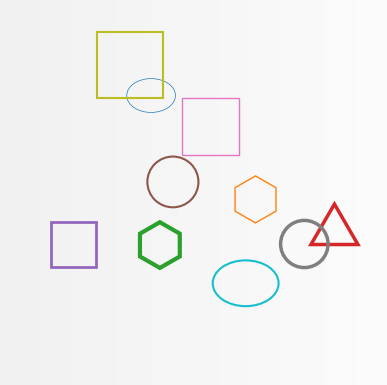[{"shape": "oval", "thickness": 0.5, "radius": 0.31, "center": [0.39, 0.752]}, {"shape": "hexagon", "thickness": 1, "radius": 0.3, "center": [0.659, 0.482]}, {"shape": "hexagon", "thickness": 3, "radius": 0.3, "center": [0.413, 0.363]}, {"shape": "triangle", "thickness": 2.5, "radius": 0.35, "center": [0.863, 0.4]}, {"shape": "square", "thickness": 2, "radius": 0.29, "center": [0.189, 0.364]}, {"shape": "circle", "thickness": 1.5, "radius": 0.33, "center": [0.446, 0.527]}, {"shape": "square", "thickness": 1, "radius": 0.37, "center": [0.544, 0.671]}, {"shape": "circle", "thickness": 2.5, "radius": 0.31, "center": [0.785, 0.366]}, {"shape": "square", "thickness": 1.5, "radius": 0.43, "center": [0.336, 0.832]}, {"shape": "oval", "thickness": 1.5, "radius": 0.42, "center": [0.634, 0.264]}]